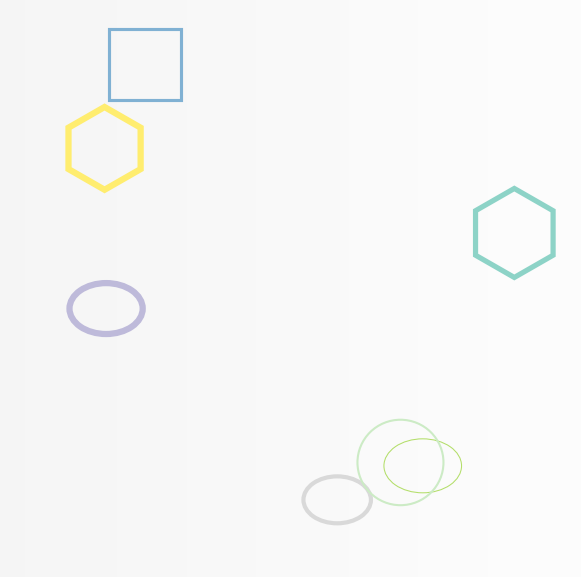[{"shape": "hexagon", "thickness": 2.5, "radius": 0.39, "center": [0.885, 0.596]}, {"shape": "oval", "thickness": 3, "radius": 0.31, "center": [0.183, 0.465]}, {"shape": "square", "thickness": 1.5, "radius": 0.31, "center": [0.25, 0.887]}, {"shape": "oval", "thickness": 0.5, "radius": 0.33, "center": [0.727, 0.193]}, {"shape": "oval", "thickness": 2, "radius": 0.29, "center": [0.58, 0.134]}, {"shape": "circle", "thickness": 1, "radius": 0.37, "center": [0.689, 0.198]}, {"shape": "hexagon", "thickness": 3, "radius": 0.36, "center": [0.18, 0.742]}]